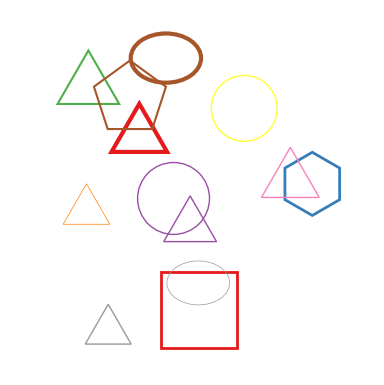[{"shape": "triangle", "thickness": 3, "radius": 0.42, "center": [0.362, 0.647]}, {"shape": "square", "thickness": 2, "radius": 0.49, "center": [0.516, 0.194]}, {"shape": "hexagon", "thickness": 2, "radius": 0.41, "center": [0.811, 0.522]}, {"shape": "triangle", "thickness": 1.5, "radius": 0.46, "center": [0.23, 0.776]}, {"shape": "circle", "thickness": 1, "radius": 0.47, "center": [0.451, 0.484]}, {"shape": "triangle", "thickness": 1, "radius": 0.4, "center": [0.494, 0.412]}, {"shape": "triangle", "thickness": 0.5, "radius": 0.35, "center": [0.225, 0.453]}, {"shape": "circle", "thickness": 1, "radius": 0.43, "center": [0.634, 0.719]}, {"shape": "oval", "thickness": 3, "radius": 0.46, "center": [0.431, 0.849]}, {"shape": "pentagon", "thickness": 1.5, "radius": 0.49, "center": [0.338, 0.744]}, {"shape": "triangle", "thickness": 1, "radius": 0.43, "center": [0.754, 0.53]}, {"shape": "triangle", "thickness": 1, "radius": 0.34, "center": [0.281, 0.141]}, {"shape": "oval", "thickness": 0.5, "radius": 0.41, "center": [0.515, 0.265]}]